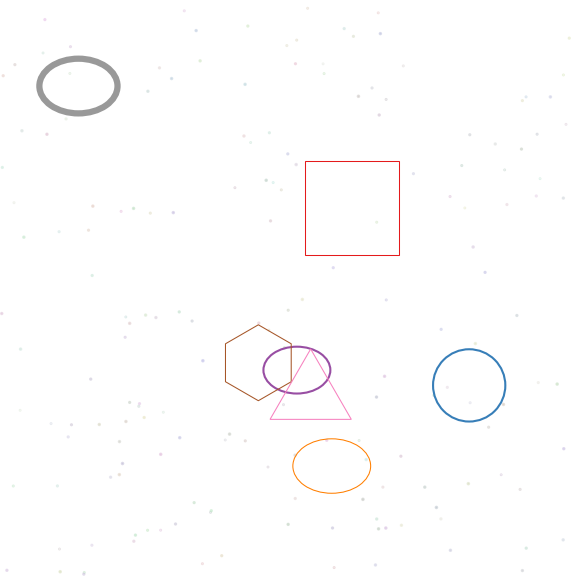[{"shape": "square", "thickness": 0.5, "radius": 0.41, "center": [0.61, 0.638]}, {"shape": "circle", "thickness": 1, "radius": 0.31, "center": [0.812, 0.332]}, {"shape": "oval", "thickness": 1, "radius": 0.29, "center": [0.514, 0.358]}, {"shape": "oval", "thickness": 0.5, "radius": 0.34, "center": [0.574, 0.192]}, {"shape": "hexagon", "thickness": 0.5, "radius": 0.33, "center": [0.447, 0.371]}, {"shape": "triangle", "thickness": 0.5, "radius": 0.41, "center": [0.538, 0.314]}, {"shape": "oval", "thickness": 3, "radius": 0.34, "center": [0.136, 0.85]}]